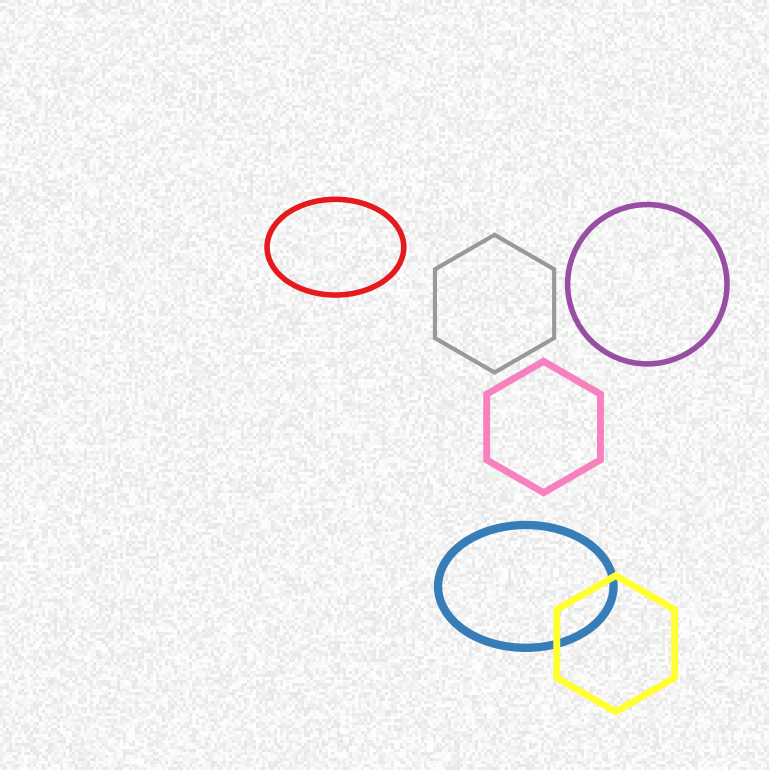[{"shape": "oval", "thickness": 2, "radius": 0.44, "center": [0.436, 0.679]}, {"shape": "oval", "thickness": 3, "radius": 0.57, "center": [0.683, 0.238]}, {"shape": "circle", "thickness": 2, "radius": 0.52, "center": [0.841, 0.631]}, {"shape": "hexagon", "thickness": 2.5, "radius": 0.44, "center": [0.8, 0.164]}, {"shape": "hexagon", "thickness": 2.5, "radius": 0.43, "center": [0.706, 0.445]}, {"shape": "hexagon", "thickness": 1.5, "radius": 0.45, "center": [0.642, 0.606]}]